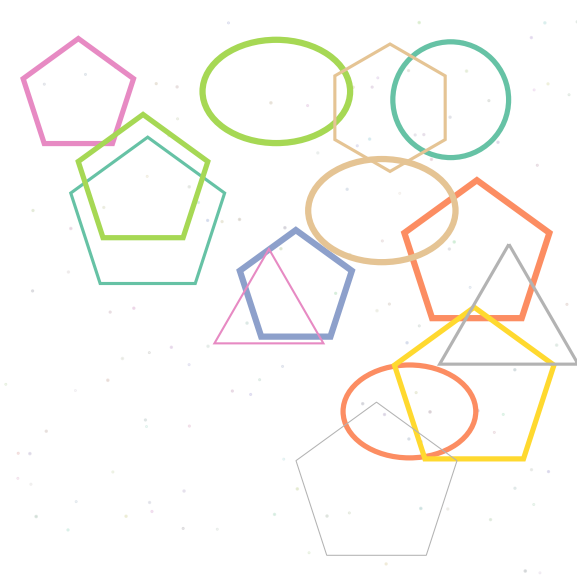[{"shape": "circle", "thickness": 2.5, "radius": 0.5, "center": [0.78, 0.826]}, {"shape": "pentagon", "thickness": 1.5, "radius": 0.7, "center": [0.256, 0.622]}, {"shape": "oval", "thickness": 2.5, "radius": 0.57, "center": [0.709, 0.287]}, {"shape": "pentagon", "thickness": 3, "radius": 0.66, "center": [0.826, 0.555]}, {"shape": "pentagon", "thickness": 3, "radius": 0.51, "center": [0.512, 0.499]}, {"shape": "triangle", "thickness": 1, "radius": 0.54, "center": [0.466, 0.459]}, {"shape": "pentagon", "thickness": 2.5, "radius": 0.5, "center": [0.136, 0.832]}, {"shape": "oval", "thickness": 3, "radius": 0.64, "center": [0.478, 0.841]}, {"shape": "pentagon", "thickness": 2.5, "radius": 0.59, "center": [0.248, 0.683]}, {"shape": "pentagon", "thickness": 2.5, "radius": 0.73, "center": [0.821, 0.322]}, {"shape": "hexagon", "thickness": 1.5, "radius": 0.55, "center": [0.675, 0.813]}, {"shape": "oval", "thickness": 3, "radius": 0.64, "center": [0.661, 0.634]}, {"shape": "triangle", "thickness": 1.5, "radius": 0.69, "center": [0.881, 0.438]}, {"shape": "pentagon", "thickness": 0.5, "radius": 0.73, "center": [0.652, 0.156]}]